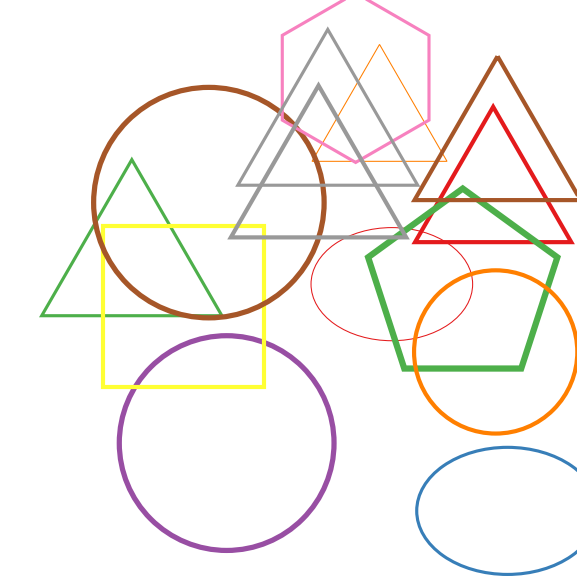[{"shape": "triangle", "thickness": 2, "radius": 0.78, "center": [0.854, 0.658]}, {"shape": "oval", "thickness": 0.5, "radius": 0.7, "center": [0.678, 0.507]}, {"shape": "oval", "thickness": 1.5, "radius": 0.79, "center": [0.879, 0.114]}, {"shape": "pentagon", "thickness": 3, "radius": 0.86, "center": [0.801, 0.5]}, {"shape": "triangle", "thickness": 1.5, "radius": 0.9, "center": [0.228, 0.543]}, {"shape": "circle", "thickness": 2.5, "radius": 0.93, "center": [0.392, 0.232]}, {"shape": "circle", "thickness": 2, "radius": 0.71, "center": [0.858, 0.39]}, {"shape": "triangle", "thickness": 0.5, "radius": 0.67, "center": [0.657, 0.787]}, {"shape": "square", "thickness": 2, "radius": 0.7, "center": [0.318, 0.468]}, {"shape": "circle", "thickness": 2.5, "radius": 1.0, "center": [0.362, 0.648]}, {"shape": "triangle", "thickness": 2, "radius": 0.83, "center": [0.862, 0.736]}, {"shape": "hexagon", "thickness": 1.5, "radius": 0.73, "center": [0.616, 0.865]}, {"shape": "triangle", "thickness": 2, "radius": 0.88, "center": [0.552, 0.676]}, {"shape": "triangle", "thickness": 1.5, "radius": 0.9, "center": [0.568, 0.768]}]